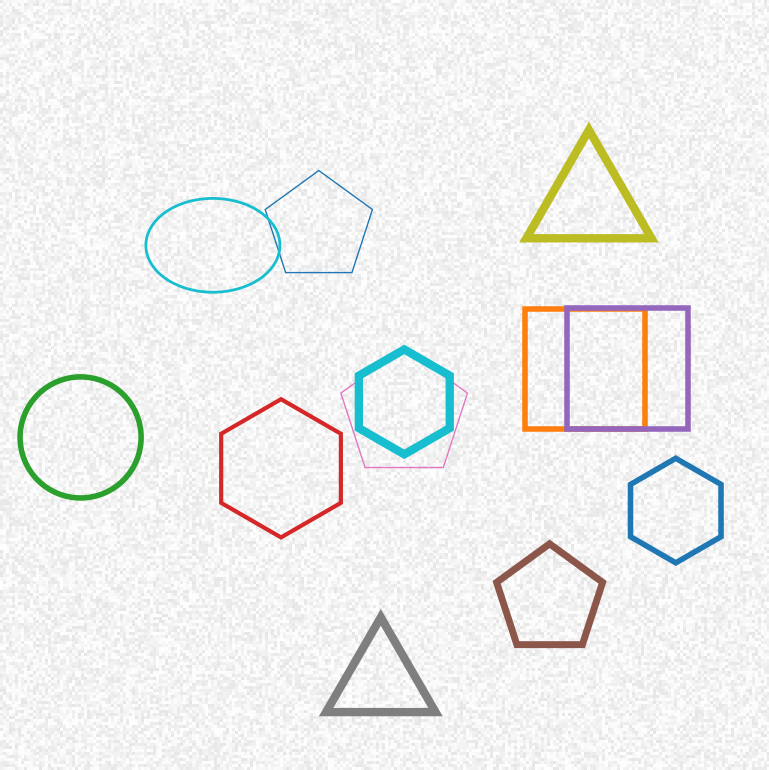[{"shape": "pentagon", "thickness": 0.5, "radius": 0.37, "center": [0.414, 0.705]}, {"shape": "hexagon", "thickness": 2, "radius": 0.34, "center": [0.878, 0.337]}, {"shape": "square", "thickness": 2, "radius": 0.39, "center": [0.76, 0.521]}, {"shape": "circle", "thickness": 2, "radius": 0.39, "center": [0.105, 0.432]}, {"shape": "hexagon", "thickness": 1.5, "radius": 0.45, "center": [0.365, 0.392]}, {"shape": "square", "thickness": 2, "radius": 0.39, "center": [0.815, 0.521]}, {"shape": "pentagon", "thickness": 2.5, "radius": 0.36, "center": [0.714, 0.221]}, {"shape": "pentagon", "thickness": 0.5, "radius": 0.43, "center": [0.525, 0.463]}, {"shape": "triangle", "thickness": 3, "radius": 0.41, "center": [0.495, 0.116]}, {"shape": "triangle", "thickness": 3, "radius": 0.47, "center": [0.765, 0.737]}, {"shape": "oval", "thickness": 1, "radius": 0.44, "center": [0.276, 0.681]}, {"shape": "hexagon", "thickness": 3, "radius": 0.34, "center": [0.525, 0.478]}]